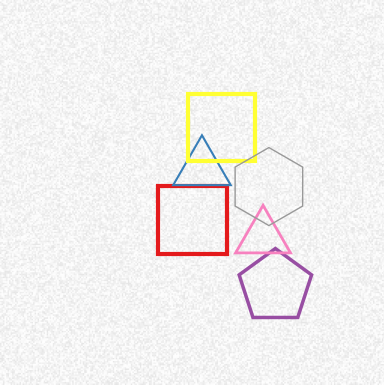[{"shape": "square", "thickness": 3, "radius": 0.45, "center": [0.5, 0.428]}, {"shape": "triangle", "thickness": 1.5, "radius": 0.43, "center": [0.525, 0.562]}, {"shape": "pentagon", "thickness": 2.5, "radius": 0.49, "center": [0.715, 0.255]}, {"shape": "square", "thickness": 3, "radius": 0.43, "center": [0.575, 0.669]}, {"shape": "triangle", "thickness": 2, "radius": 0.41, "center": [0.683, 0.384]}, {"shape": "hexagon", "thickness": 1, "radius": 0.51, "center": [0.698, 0.515]}]